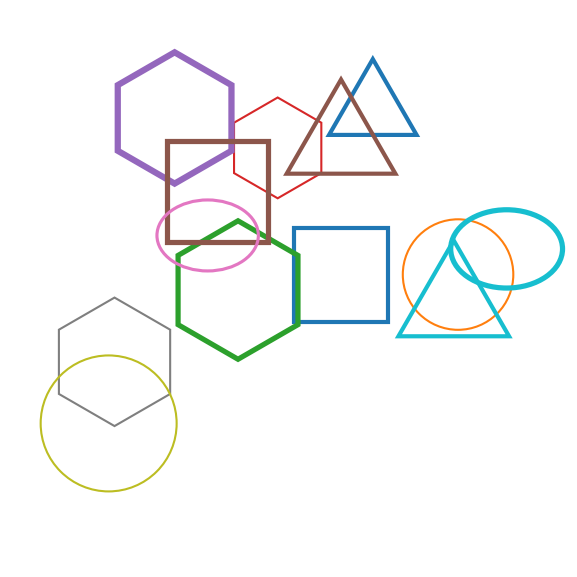[{"shape": "triangle", "thickness": 2, "radius": 0.44, "center": [0.646, 0.809]}, {"shape": "square", "thickness": 2, "radius": 0.41, "center": [0.59, 0.523]}, {"shape": "circle", "thickness": 1, "radius": 0.48, "center": [0.793, 0.524]}, {"shape": "hexagon", "thickness": 2.5, "radius": 0.6, "center": [0.412, 0.497]}, {"shape": "hexagon", "thickness": 1, "radius": 0.44, "center": [0.481, 0.743]}, {"shape": "hexagon", "thickness": 3, "radius": 0.57, "center": [0.302, 0.795]}, {"shape": "square", "thickness": 2.5, "radius": 0.44, "center": [0.377, 0.667]}, {"shape": "triangle", "thickness": 2, "radius": 0.54, "center": [0.591, 0.753]}, {"shape": "oval", "thickness": 1.5, "radius": 0.44, "center": [0.36, 0.591]}, {"shape": "hexagon", "thickness": 1, "radius": 0.56, "center": [0.198, 0.373]}, {"shape": "circle", "thickness": 1, "radius": 0.59, "center": [0.188, 0.266]}, {"shape": "oval", "thickness": 2.5, "radius": 0.48, "center": [0.877, 0.568]}, {"shape": "triangle", "thickness": 2, "radius": 0.55, "center": [0.786, 0.472]}]